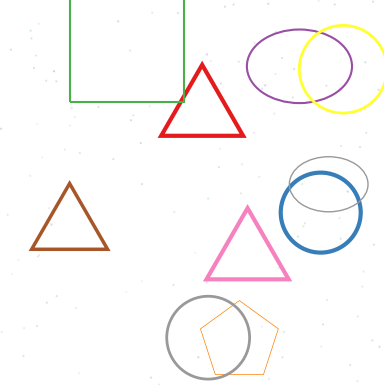[{"shape": "triangle", "thickness": 3, "radius": 0.61, "center": [0.525, 0.709]}, {"shape": "circle", "thickness": 3, "radius": 0.52, "center": [0.833, 0.448]}, {"shape": "square", "thickness": 1.5, "radius": 0.74, "center": [0.329, 0.884]}, {"shape": "oval", "thickness": 1.5, "radius": 0.68, "center": [0.778, 0.828]}, {"shape": "pentagon", "thickness": 0.5, "radius": 0.53, "center": [0.622, 0.113]}, {"shape": "circle", "thickness": 2, "radius": 0.57, "center": [0.891, 0.82]}, {"shape": "triangle", "thickness": 2.5, "radius": 0.57, "center": [0.181, 0.409]}, {"shape": "triangle", "thickness": 3, "radius": 0.62, "center": [0.643, 0.336]}, {"shape": "oval", "thickness": 1, "radius": 0.51, "center": [0.854, 0.521]}, {"shape": "circle", "thickness": 2, "radius": 0.54, "center": [0.541, 0.123]}]